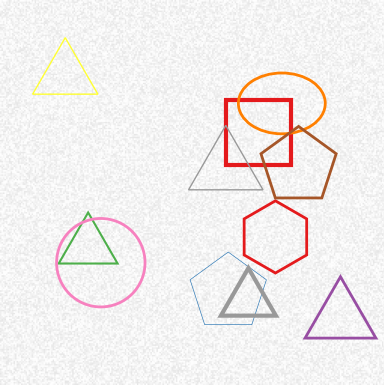[{"shape": "hexagon", "thickness": 2, "radius": 0.47, "center": [0.715, 0.385]}, {"shape": "square", "thickness": 3, "radius": 0.42, "center": [0.671, 0.655]}, {"shape": "pentagon", "thickness": 0.5, "radius": 0.52, "center": [0.593, 0.241]}, {"shape": "triangle", "thickness": 1.5, "radius": 0.44, "center": [0.229, 0.36]}, {"shape": "triangle", "thickness": 2, "radius": 0.53, "center": [0.884, 0.175]}, {"shape": "oval", "thickness": 2, "radius": 0.56, "center": [0.732, 0.731]}, {"shape": "triangle", "thickness": 1, "radius": 0.49, "center": [0.169, 0.804]}, {"shape": "pentagon", "thickness": 2, "radius": 0.51, "center": [0.776, 0.569]}, {"shape": "circle", "thickness": 2, "radius": 0.57, "center": [0.262, 0.318]}, {"shape": "triangle", "thickness": 1, "radius": 0.56, "center": [0.586, 0.563]}, {"shape": "triangle", "thickness": 3, "radius": 0.41, "center": [0.645, 0.221]}]